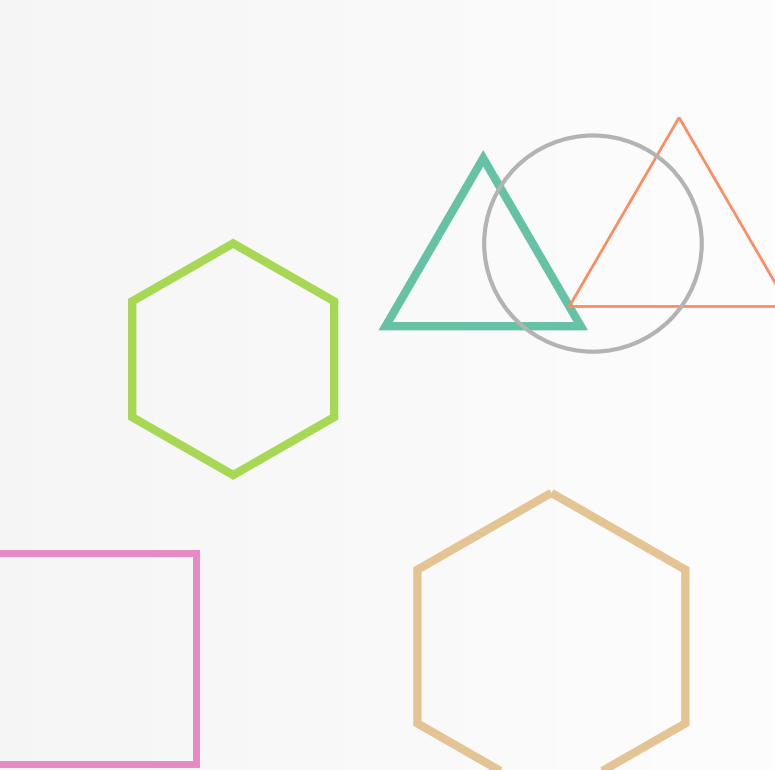[{"shape": "triangle", "thickness": 3, "radius": 0.73, "center": [0.624, 0.649]}, {"shape": "triangle", "thickness": 1, "radius": 0.82, "center": [0.876, 0.684]}, {"shape": "square", "thickness": 2.5, "radius": 0.68, "center": [0.116, 0.145]}, {"shape": "hexagon", "thickness": 3, "radius": 0.75, "center": [0.301, 0.533]}, {"shape": "hexagon", "thickness": 3, "radius": 1.0, "center": [0.711, 0.16]}, {"shape": "circle", "thickness": 1.5, "radius": 0.7, "center": [0.765, 0.684]}]